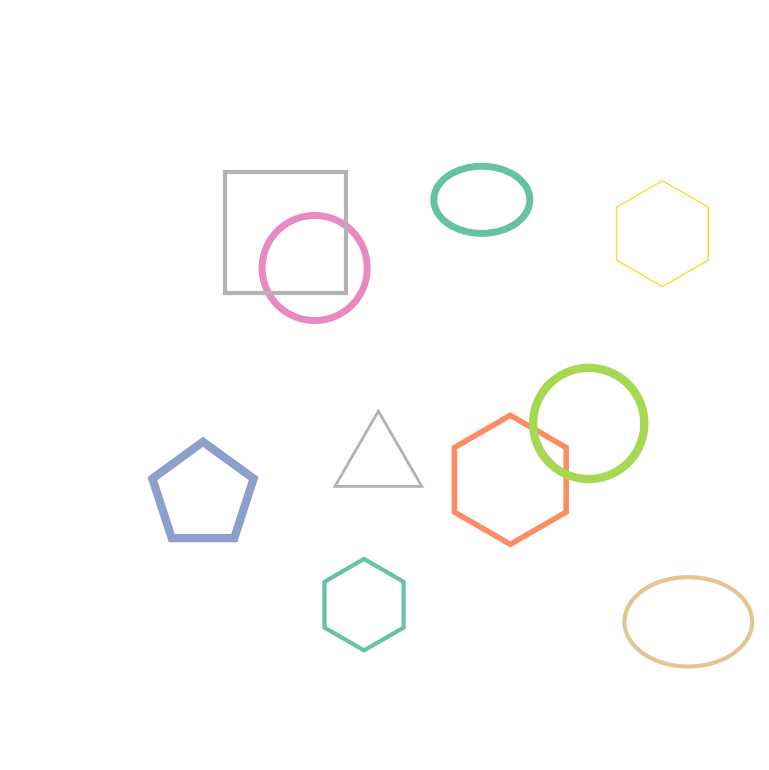[{"shape": "hexagon", "thickness": 1.5, "radius": 0.3, "center": [0.473, 0.215]}, {"shape": "oval", "thickness": 2.5, "radius": 0.31, "center": [0.626, 0.741]}, {"shape": "hexagon", "thickness": 2, "radius": 0.42, "center": [0.663, 0.377]}, {"shape": "pentagon", "thickness": 3, "radius": 0.35, "center": [0.264, 0.357]}, {"shape": "circle", "thickness": 2.5, "radius": 0.34, "center": [0.409, 0.652]}, {"shape": "circle", "thickness": 3, "radius": 0.36, "center": [0.765, 0.45]}, {"shape": "hexagon", "thickness": 0.5, "radius": 0.34, "center": [0.86, 0.697]}, {"shape": "oval", "thickness": 1.5, "radius": 0.41, "center": [0.894, 0.192]}, {"shape": "square", "thickness": 1.5, "radius": 0.39, "center": [0.371, 0.698]}, {"shape": "triangle", "thickness": 1, "radius": 0.33, "center": [0.491, 0.401]}]